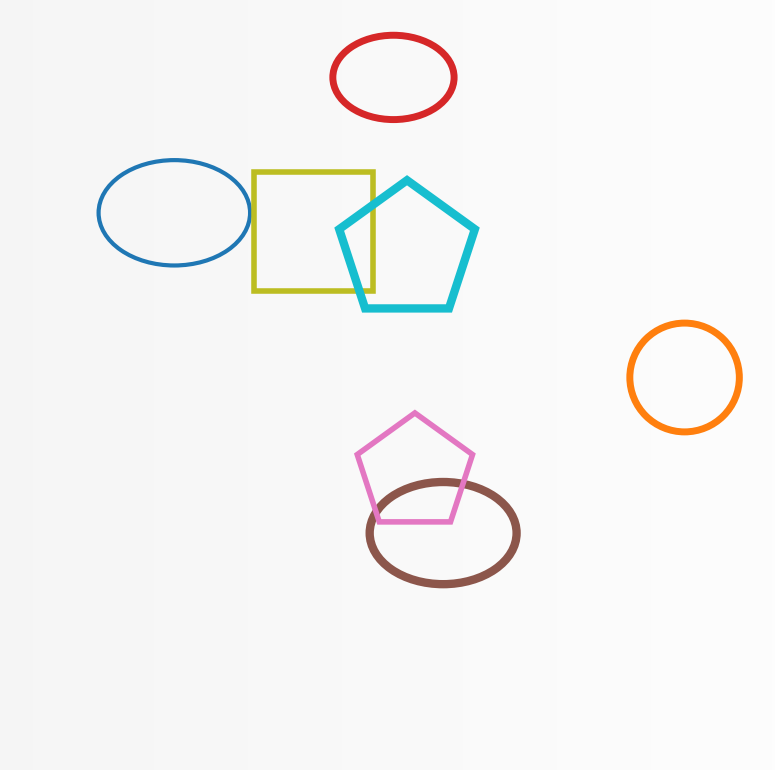[{"shape": "oval", "thickness": 1.5, "radius": 0.49, "center": [0.225, 0.724]}, {"shape": "circle", "thickness": 2.5, "radius": 0.35, "center": [0.883, 0.51]}, {"shape": "oval", "thickness": 2.5, "radius": 0.39, "center": [0.508, 0.899]}, {"shape": "oval", "thickness": 3, "radius": 0.47, "center": [0.572, 0.308]}, {"shape": "pentagon", "thickness": 2, "radius": 0.39, "center": [0.535, 0.385]}, {"shape": "square", "thickness": 2, "radius": 0.39, "center": [0.404, 0.699]}, {"shape": "pentagon", "thickness": 3, "radius": 0.46, "center": [0.525, 0.674]}]